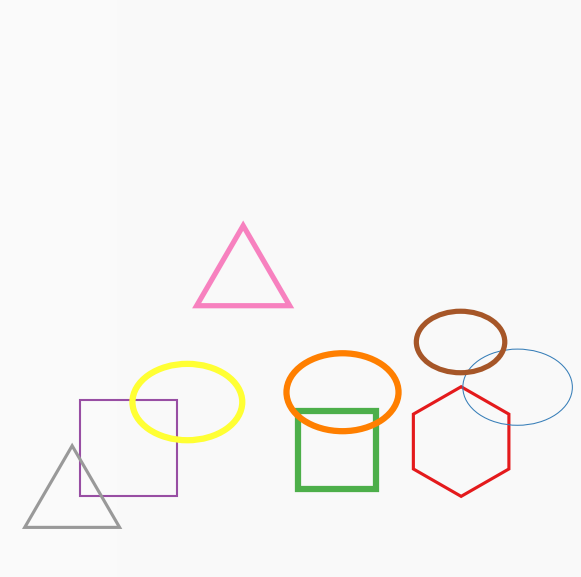[{"shape": "hexagon", "thickness": 1.5, "radius": 0.47, "center": [0.793, 0.235]}, {"shape": "oval", "thickness": 0.5, "radius": 0.47, "center": [0.89, 0.329]}, {"shape": "square", "thickness": 3, "radius": 0.33, "center": [0.58, 0.22]}, {"shape": "square", "thickness": 1, "radius": 0.42, "center": [0.221, 0.223]}, {"shape": "oval", "thickness": 3, "radius": 0.48, "center": [0.589, 0.32]}, {"shape": "oval", "thickness": 3, "radius": 0.47, "center": [0.322, 0.303]}, {"shape": "oval", "thickness": 2.5, "radius": 0.38, "center": [0.792, 0.407]}, {"shape": "triangle", "thickness": 2.5, "radius": 0.46, "center": [0.418, 0.516]}, {"shape": "triangle", "thickness": 1.5, "radius": 0.47, "center": [0.124, 0.133]}]